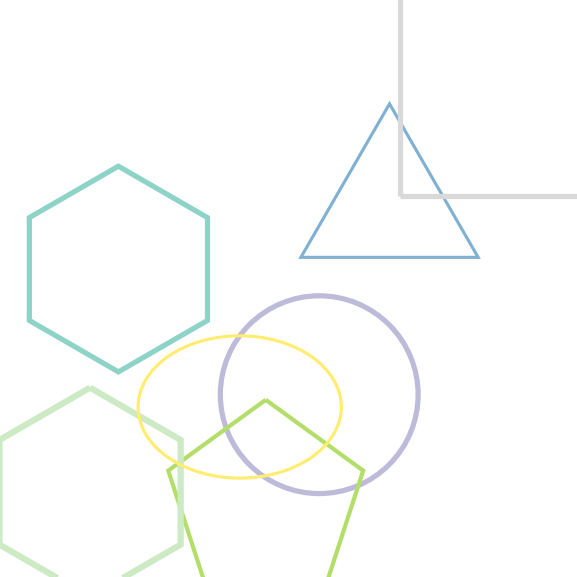[{"shape": "hexagon", "thickness": 2.5, "radius": 0.89, "center": [0.205, 0.533]}, {"shape": "circle", "thickness": 2.5, "radius": 0.86, "center": [0.553, 0.316]}, {"shape": "triangle", "thickness": 1.5, "radius": 0.89, "center": [0.674, 0.642]}, {"shape": "pentagon", "thickness": 2, "radius": 0.89, "center": [0.46, 0.129]}, {"shape": "square", "thickness": 2.5, "radius": 0.98, "center": [0.889, 0.855]}, {"shape": "hexagon", "thickness": 3, "radius": 0.91, "center": [0.156, 0.147]}, {"shape": "oval", "thickness": 1.5, "radius": 0.88, "center": [0.415, 0.294]}]